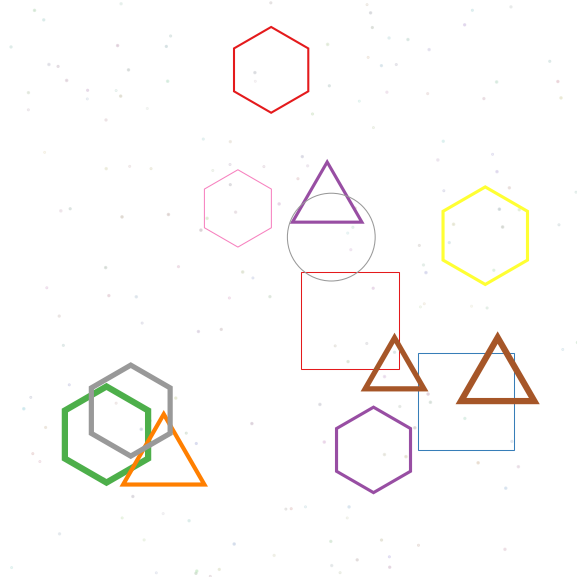[{"shape": "hexagon", "thickness": 1, "radius": 0.37, "center": [0.47, 0.878]}, {"shape": "square", "thickness": 0.5, "radius": 0.42, "center": [0.606, 0.444]}, {"shape": "square", "thickness": 0.5, "radius": 0.42, "center": [0.806, 0.304]}, {"shape": "hexagon", "thickness": 3, "radius": 0.42, "center": [0.184, 0.247]}, {"shape": "triangle", "thickness": 1.5, "radius": 0.35, "center": [0.567, 0.649]}, {"shape": "hexagon", "thickness": 1.5, "radius": 0.37, "center": [0.647, 0.22]}, {"shape": "triangle", "thickness": 2, "radius": 0.41, "center": [0.284, 0.201]}, {"shape": "hexagon", "thickness": 1.5, "radius": 0.42, "center": [0.84, 0.591]}, {"shape": "triangle", "thickness": 3, "radius": 0.37, "center": [0.862, 0.341]}, {"shape": "triangle", "thickness": 2.5, "radius": 0.29, "center": [0.683, 0.355]}, {"shape": "hexagon", "thickness": 0.5, "radius": 0.33, "center": [0.412, 0.638]}, {"shape": "hexagon", "thickness": 2.5, "radius": 0.39, "center": [0.226, 0.288]}, {"shape": "circle", "thickness": 0.5, "radius": 0.38, "center": [0.574, 0.589]}]